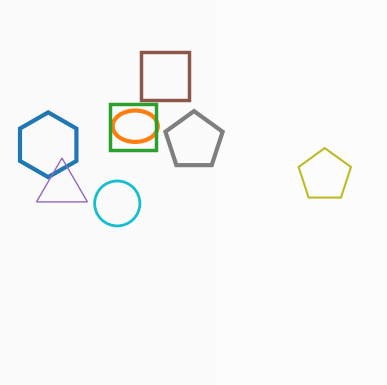[{"shape": "hexagon", "thickness": 3, "radius": 0.42, "center": [0.124, 0.624]}, {"shape": "oval", "thickness": 3, "radius": 0.29, "center": [0.349, 0.672]}, {"shape": "square", "thickness": 2.5, "radius": 0.29, "center": [0.343, 0.67]}, {"shape": "triangle", "thickness": 1, "radius": 0.38, "center": [0.16, 0.514]}, {"shape": "square", "thickness": 2.5, "radius": 0.31, "center": [0.425, 0.803]}, {"shape": "pentagon", "thickness": 3, "radius": 0.39, "center": [0.501, 0.634]}, {"shape": "pentagon", "thickness": 1.5, "radius": 0.36, "center": [0.838, 0.544]}, {"shape": "circle", "thickness": 2, "radius": 0.29, "center": [0.303, 0.472]}]